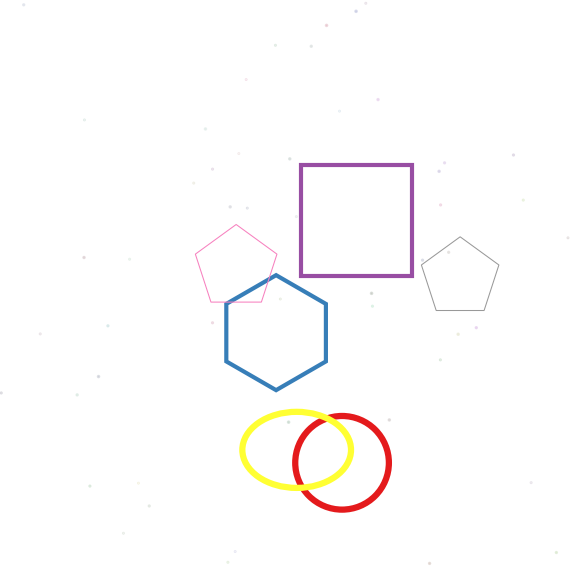[{"shape": "circle", "thickness": 3, "radius": 0.41, "center": [0.592, 0.198]}, {"shape": "hexagon", "thickness": 2, "radius": 0.5, "center": [0.478, 0.423]}, {"shape": "square", "thickness": 2, "radius": 0.48, "center": [0.618, 0.618]}, {"shape": "oval", "thickness": 3, "radius": 0.47, "center": [0.514, 0.22]}, {"shape": "pentagon", "thickness": 0.5, "radius": 0.37, "center": [0.409, 0.536]}, {"shape": "pentagon", "thickness": 0.5, "radius": 0.35, "center": [0.797, 0.519]}]